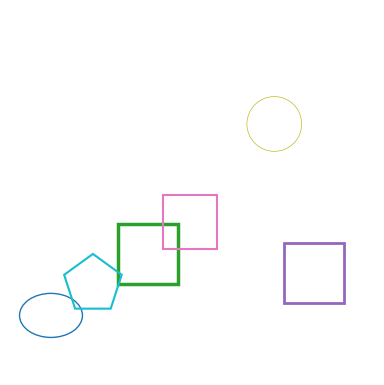[{"shape": "oval", "thickness": 1, "radius": 0.41, "center": [0.132, 0.181]}, {"shape": "square", "thickness": 2.5, "radius": 0.39, "center": [0.385, 0.341]}, {"shape": "square", "thickness": 2, "radius": 0.39, "center": [0.816, 0.291]}, {"shape": "square", "thickness": 1.5, "radius": 0.35, "center": [0.494, 0.424]}, {"shape": "circle", "thickness": 0.5, "radius": 0.36, "center": [0.713, 0.678]}, {"shape": "pentagon", "thickness": 1.5, "radius": 0.39, "center": [0.241, 0.262]}]